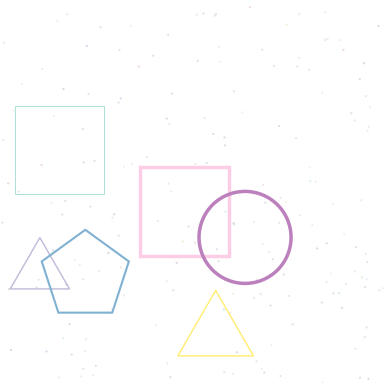[{"shape": "square", "thickness": 0.5, "radius": 0.58, "center": [0.154, 0.611]}, {"shape": "triangle", "thickness": 1, "radius": 0.44, "center": [0.104, 0.294]}, {"shape": "pentagon", "thickness": 1.5, "radius": 0.59, "center": [0.222, 0.284]}, {"shape": "square", "thickness": 2.5, "radius": 0.58, "center": [0.479, 0.45]}, {"shape": "circle", "thickness": 2.5, "radius": 0.6, "center": [0.636, 0.383]}, {"shape": "triangle", "thickness": 1, "radius": 0.57, "center": [0.56, 0.132]}]